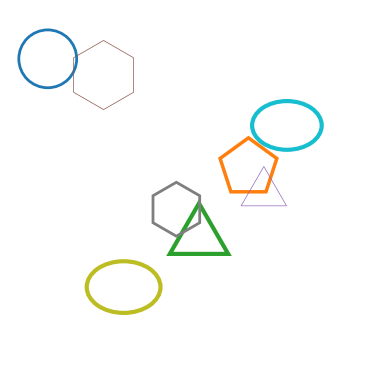[{"shape": "circle", "thickness": 2, "radius": 0.38, "center": [0.124, 0.847]}, {"shape": "pentagon", "thickness": 2.5, "radius": 0.39, "center": [0.645, 0.564]}, {"shape": "triangle", "thickness": 3, "radius": 0.44, "center": [0.517, 0.384]}, {"shape": "triangle", "thickness": 0.5, "radius": 0.34, "center": [0.685, 0.499]}, {"shape": "hexagon", "thickness": 0.5, "radius": 0.45, "center": [0.269, 0.805]}, {"shape": "hexagon", "thickness": 2, "radius": 0.35, "center": [0.458, 0.457]}, {"shape": "oval", "thickness": 3, "radius": 0.48, "center": [0.321, 0.254]}, {"shape": "oval", "thickness": 3, "radius": 0.45, "center": [0.745, 0.674]}]